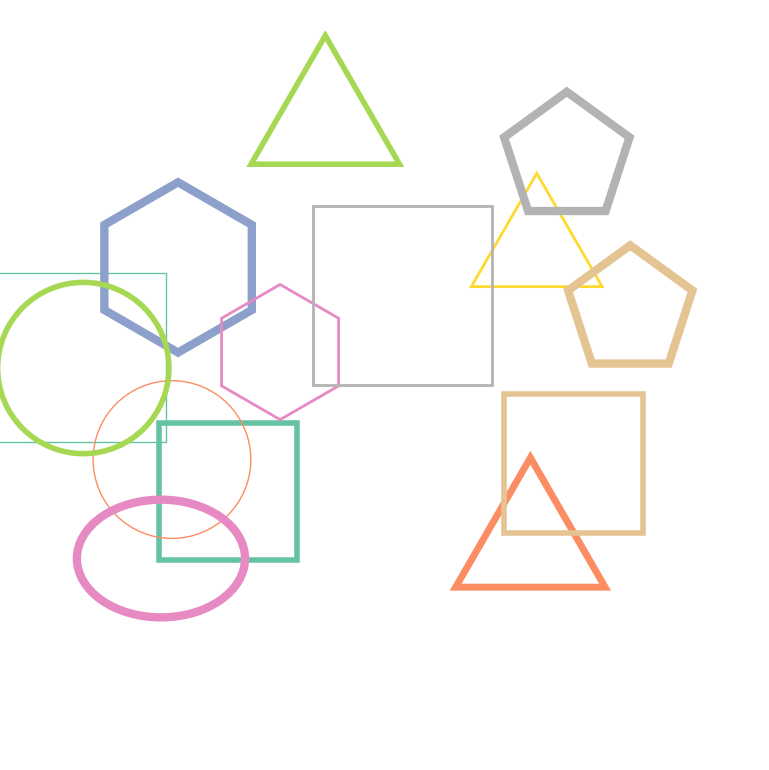[{"shape": "square", "thickness": 0.5, "radius": 0.55, "center": [0.106, 0.536]}, {"shape": "square", "thickness": 2, "radius": 0.45, "center": [0.296, 0.362]}, {"shape": "triangle", "thickness": 2.5, "radius": 0.56, "center": [0.689, 0.293]}, {"shape": "circle", "thickness": 0.5, "radius": 0.51, "center": [0.223, 0.403]}, {"shape": "hexagon", "thickness": 3, "radius": 0.55, "center": [0.231, 0.653]}, {"shape": "hexagon", "thickness": 1, "radius": 0.44, "center": [0.364, 0.543]}, {"shape": "oval", "thickness": 3, "radius": 0.55, "center": [0.209, 0.275]}, {"shape": "triangle", "thickness": 2, "radius": 0.56, "center": [0.422, 0.842]}, {"shape": "circle", "thickness": 2, "radius": 0.56, "center": [0.108, 0.522]}, {"shape": "triangle", "thickness": 1, "radius": 0.49, "center": [0.697, 0.677]}, {"shape": "square", "thickness": 2, "radius": 0.45, "center": [0.745, 0.398]}, {"shape": "pentagon", "thickness": 3, "radius": 0.42, "center": [0.819, 0.597]}, {"shape": "square", "thickness": 1, "radius": 0.58, "center": [0.523, 0.616]}, {"shape": "pentagon", "thickness": 3, "radius": 0.43, "center": [0.736, 0.795]}]